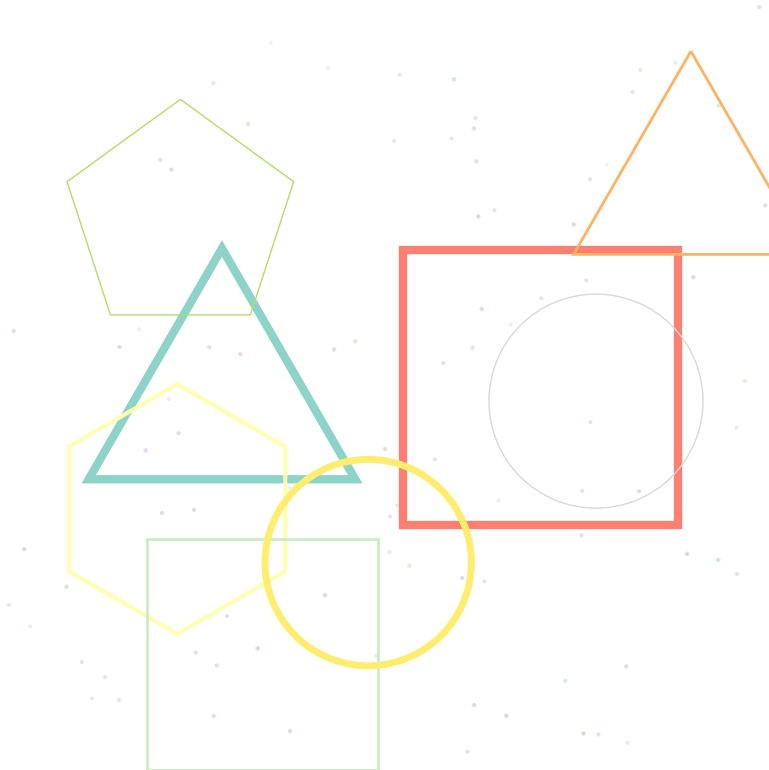[{"shape": "triangle", "thickness": 3, "radius": 1.0, "center": [0.288, 0.478]}, {"shape": "hexagon", "thickness": 1.5, "radius": 0.81, "center": [0.23, 0.339]}, {"shape": "square", "thickness": 3, "radius": 0.89, "center": [0.702, 0.497]}, {"shape": "triangle", "thickness": 1, "radius": 0.88, "center": [0.897, 0.758]}, {"shape": "pentagon", "thickness": 0.5, "radius": 0.77, "center": [0.234, 0.716]}, {"shape": "circle", "thickness": 0.5, "radius": 0.69, "center": [0.774, 0.479]}, {"shape": "square", "thickness": 1, "radius": 0.75, "center": [0.341, 0.15]}, {"shape": "circle", "thickness": 2.5, "radius": 0.67, "center": [0.478, 0.269]}]